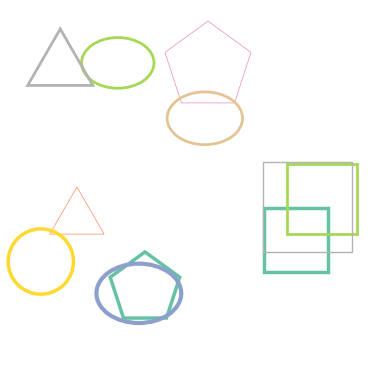[{"shape": "pentagon", "thickness": 2.5, "radius": 0.47, "center": [0.377, 0.251]}, {"shape": "square", "thickness": 2.5, "radius": 0.41, "center": [0.769, 0.377]}, {"shape": "triangle", "thickness": 0.5, "radius": 0.41, "center": [0.2, 0.433]}, {"shape": "oval", "thickness": 3, "radius": 0.55, "center": [0.361, 0.238]}, {"shape": "pentagon", "thickness": 0.5, "radius": 0.59, "center": [0.54, 0.828]}, {"shape": "oval", "thickness": 2, "radius": 0.47, "center": [0.306, 0.837]}, {"shape": "square", "thickness": 2, "radius": 0.45, "center": [0.836, 0.484]}, {"shape": "circle", "thickness": 2.5, "radius": 0.42, "center": [0.106, 0.321]}, {"shape": "oval", "thickness": 2, "radius": 0.49, "center": [0.532, 0.693]}, {"shape": "square", "thickness": 1, "radius": 0.58, "center": [0.799, 0.462]}, {"shape": "triangle", "thickness": 2, "radius": 0.49, "center": [0.157, 0.827]}]